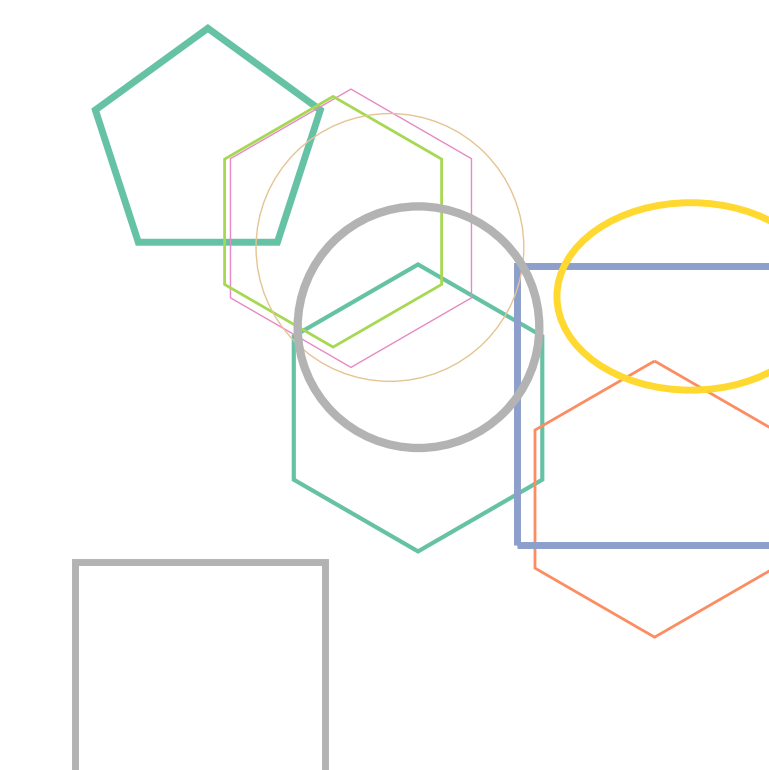[{"shape": "pentagon", "thickness": 2.5, "radius": 0.77, "center": [0.27, 0.81]}, {"shape": "hexagon", "thickness": 1.5, "radius": 0.93, "center": [0.543, 0.47]}, {"shape": "hexagon", "thickness": 1, "radius": 0.9, "center": [0.85, 0.352]}, {"shape": "square", "thickness": 2.5, "radius": 0.91, "center": [0.852, 0.473]}, {"shape": "hexagon", "thickness": 0.5, "radius": 0.9, "center": [0.456, 0.704]}, {"shape": "hexagon", "thickness": 1, "radius": 0.81, "center": [0.433, 0.712]}, {"shape": "oval", "thickness": 2.5, "radius": 0.87, "center": [0.897, 0.615]}, {"shape": "circle", "thickness": 0.5, "radius": 0.87, "center": [0.506, 0.679]}, {"shape": "circle", "thickness": 3, "radius": 0.78, "center": [0.543, 0.575]}, {"shape": "square", "thickness": 2.5, "radius": 0.81, "center": [0.26, 0.108]}]